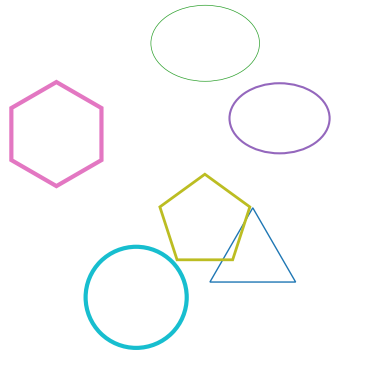[{"shape": "triangle", "thickness": 1, "radius": 0.64, "center": [0.657, 0.332]}, {"shape": "oval", "thickness": 0.5, "radius": 0.71, "center": [0.533, 0.888]}, {"shape": "oval", "thickness": 1.5, "radius": 0.65, "center": [0.726, 0.693]}, {"shape": "hexagon", "thickness": 3, "radius": 0.68, "center": [0.147, 0.652]}, {"shape": "pentagon", "thickness": 2, "radius": 0.61, "center": [0.532, 0.425]}, {"shape": "circle", "thickness": 3, "radius": 0.66, "center": [0.354, 0.228]}]